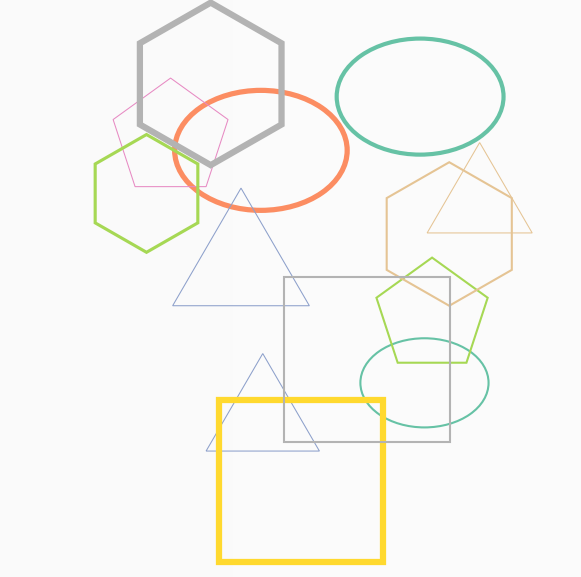[{"shape": "oval", "thickness": 2, "radius": 0.72, "center": [0.723, 0.832]}, {"shape": "oval", "thickness": 1, "radius": 0.55, "center": [0.73, 0.336]}, {"shape": "oval", "thickness": 2.5, "radius": 0.74, "center": [0.449, 0.739]}, {"shape": "triangle", "thickness": 0.5, "radius": 0.68, "center": [0.415, 0.538]}, {"shape": "triangle", "thickness": 0.5, "radius": 0.56, "center": [0.452, 0.274]}, {"shape": "pentagon", "thickness": 0.5, "radius": 0.52, "center": [0.293, 0.76]}, {"shape": "pentagon", "thickness": 1, "radius": 0.5, "center": [0.743, 0.452]}, {"shape": "hexagon", "thickness": 1.5, "radius": 0.51, "center": [0.252, 0.664]}, {"shape": "square", "thickness": 3, "radius": 0.7, "center": [0.517, 0.166]}, {"shape": "hexagon", "thickness": 1, "radius": 0.62, "center": [0.773, 0.594]}, {"shape": "triangle", "thickness": 0.5, "radius": 0.52, "center": [0.825, 0.648]}, {"shape": "square", "thickness": 1, "radius": 0.72, "center": [0.631, 0.376]}, {"shape": "hexagon", "thickness": 3, "radius": 0.7, "center": [0.363, 0.854]}]